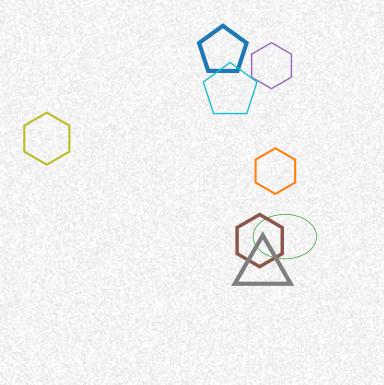[{"shape": "pentagon", "thickness": 3, "radius": 0.32, "center": [0.579, 0.868]}, {"shape": "hexagon", "thickness": 1.5, "radius": 0.3, "center": [0.715, 0.556]}, {"shape": "oval", "thickness": 0.5, "radius": 0.41, "center": [0.74, 0.385]}, {"shape": "hexagon", "thickness": 1, "radius": 0.3, "center": [0.705, 0.829]}, {"shape": "hexagon", "thickness": 2.5, "radius": 0.34, "center": [0.674, 0.375]}, {"shape": "triangle", "thickness": 3, "radius": 0.42, "center": [0.682, 0.305]}, {"shape": "hexagon", "thickness": 1.5, "radius": 0.34, "center": [0.122, 0.64]}, {"shape": "pentagon", "thickness": 1, "radius": 0.37, "center": [0.598, 0.764]}]